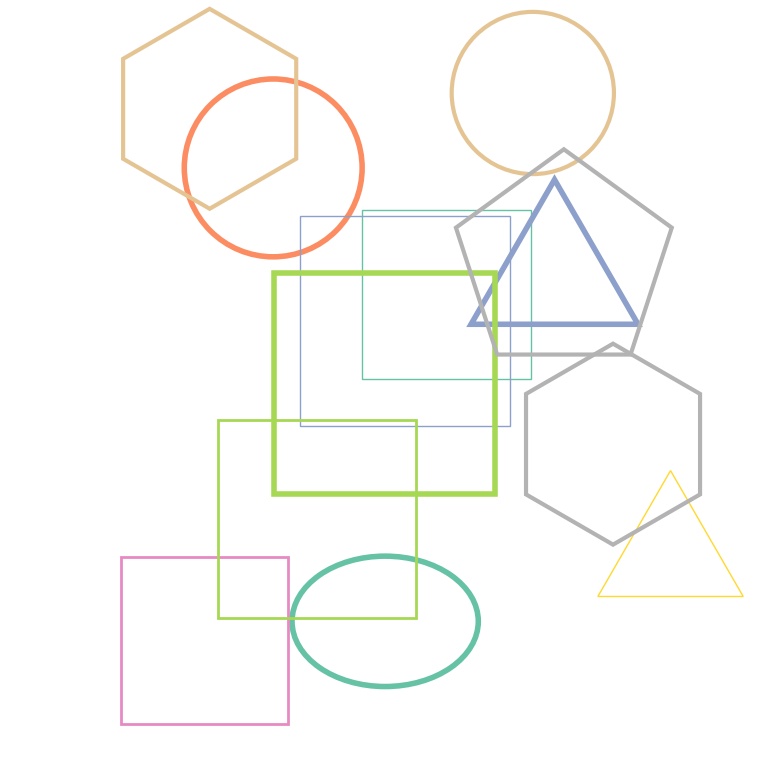[{"shape": "oval", "thickness": 2, "radius": 0.6, "center": [0.5, 0.193]}, {"shape": "square", "thickness": 0.5, "radius": 0.55, "center": [0.58, 0.618]}, {"shape": "circle", "thickness": 2, "radius": 0.58, "center": [0.355, 0.782]}, {"shape": "triangle", "thickness": 2, "radius": 0.63, "center": [0.72, 0.641]}, {"shape": "square", "thickness": 0.5, "radius": 0.68, "center": [0.526, 0.583]}, {"shape": "square", "thickness": 1, "radius": 0.54, "center": [0.266, 0.168]}, {"shape": "square", "thickness": 2, "radius": 0.72, "center": [0.5, 0.502]}, {"shape": "square", "thickness": 1, "radius": 0.64, "center": [0.412, 0.326]}, {"shape": "triangle", "thickness": 0.5, "radius": 0.54, "center": [0.871, 0.28]}, {"shape": "hexagon", "thickness": 1.5, "radius": 0.65, "center": [0.272, 0.859]}, {"shape": "circle", "thickness": 1.5, "radius": 0.53, "center": [0.692, 0.879]}, {"shape": "hexagon", "thickness": 1.5, "radius": 0.65, "center": [0.796, 0.423]}, {"shape": "pentagon", "thickness": 1.5, "radius": 0.74, "center": [0.732, 0.659]}]